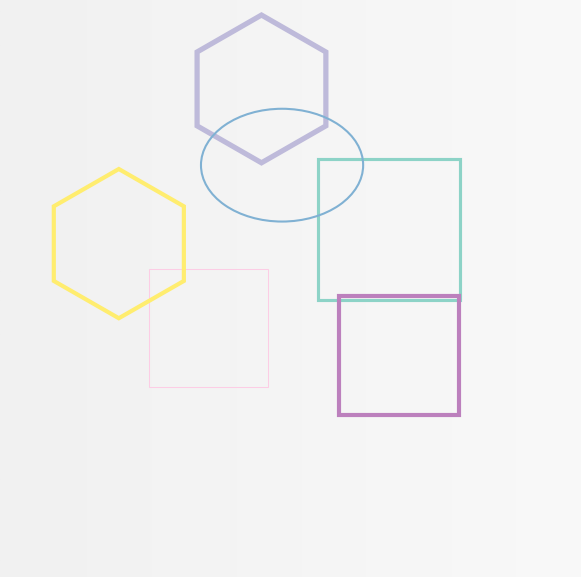[{"shape": "square", "thickness": 1.5, "radius": 0.61, "center": [0.669, 0.601]}, {"shape": "hexagon", "thickness": 2.5, "radius": 0.64, "center": [0.45, 0.845]}, {"shape": "oval", "thickness": 1, "radius": 0.7, "center": [0.485, 0.713]}, {"shape": "square", "thickness": 0.5, "radius": 0.51, "center": [0.359, 0.431]}, {"shape": "square", "thickness": 2, "radius": 0.52, "center": [0.686, 0.384]}, {"shape": "hexagon", "thickness": 2, "radius": 0.65, "center": [0.204, 0.577]}]